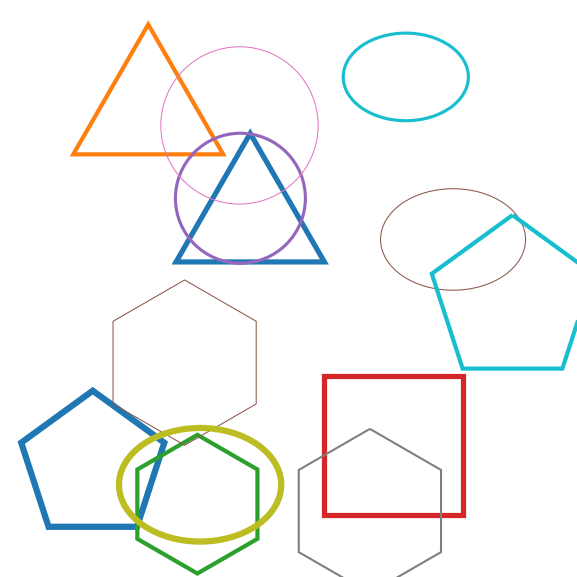[{"shape": "triangle", "thickness": 2.5, "radius": 0.74, "center": [0.433, 0.62]}, {"shape": "pentagon", "thickness": 3, "radius": 0.65, "center": [0.161, 0.192]}, {"shape": "triangle", "thickness": 2, "radius": 0.75, "center": [0.257, 0.807]}, {"shape": "hexagon", "thickness": 2, "radius": 0.6, "center": [0.342, 0.126]}, {"shape": "square", "thickness": 2.5, "radius": 0.6, "center": [0.681, 0.228]}, {"shape": "circle", "thickness": 1.5, "radius": 0.56, "center": [0.416, 0.656]}, {"shape": "hexagon", "thickness": 0.5, "radius": 0.72, "center": [0.32, 0.371]}, {"shape": "oval", "thickness": 0.5, "radius": 0.63, "center": [0.785, 0.584]}, {"shape": "circle", "thickness": 0.5, "radius": 0.68, "center": [0.415, 0.782]}, {"shape": "hexagon", "thickness": 1, "radius": 0.71, "center": [0.64, 0.114]}, {"shape": "oval", "thickness": 3, "radius": 0.7, "center": [0.346, 0.16]}, {"shape": "pentagon", "thickness": 2, "radius": 0.73, "center": [0.887, 0.48]}, {"shape": "oval", "thickness": 1.5, "radius": 0.54, "center": [0.703, 0.866]}]